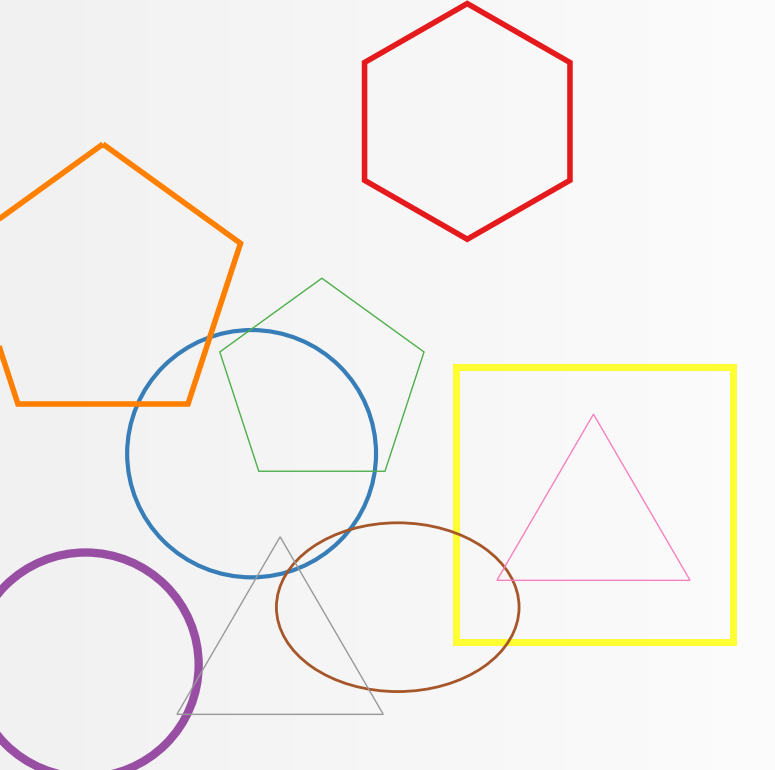[{"shape": "hexagon", "thickness": 2, "radius": 0.77, "center": [0.603, 0.842]}, {"shape": "circle", "thickness": 1.5, "radius": 0.8, "center": [0.325, 0.411]}, {"shape": "pentagon", "thickness": 0.5, "radius": 0.69, "center": [0.415, 0.5]}, {"shape": "circle", "thickness": 3, "radius": 0.73, "center": [0.11, 0.137]}, {"shape": "pentagon", "thickness": 2, "radius": 0.93, "center": [0.133, 0.626]}, {"shape": "square", "thickness": 2.5, "radius": 0.89, "center": [0.767, 0.345]}, {"shape": "oval", "thickness": 1, "radius": 0.78, "center": [0.513, 0.211]}, {"shape": "triangle", "thickness": 0.5, "radius": 0.72, "center": [0.766, 0.318]}, {"shape": "triangle", "thickness": 0.5, "radius": 0.77, "center": [0.361, 0.149]}]